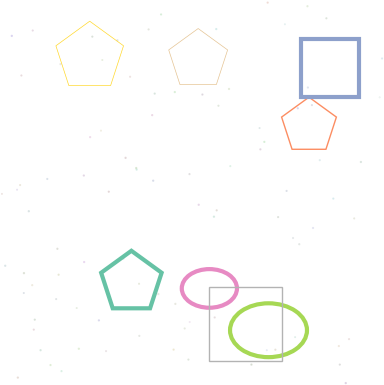[{"shape": "pentagon", "thickness": 3, "radius": 0.41, "center": [0.341, 0.266]}, {"shape": "pentagon", "thickness": 1, "radius": 0.37, "center": [0.803, 0.673]}, {"shape": "square", "thickness": 3, "radius": 0.37, "center": [0.857, 0.824]}, {"shape": "oval", "thickness": 3, "radius": 0.36, "center": [0.544, 0.251]}, {"shape": "oval", "thickness": 3, "radius": 0.5, "center": [0.697, 0.142]}, {"shape": "pentagon", "thickness": 0.5, "radius": 0.46, "center": [0.233, 0.853]}, {"shape": "pentagon", "thickness": 0.5, "radius": 0.4, "center": [0.515, 0.845]}, {"shape": "square", "thickness": 1, "radius": 0.48, "center": [0.638, 0.159]}]